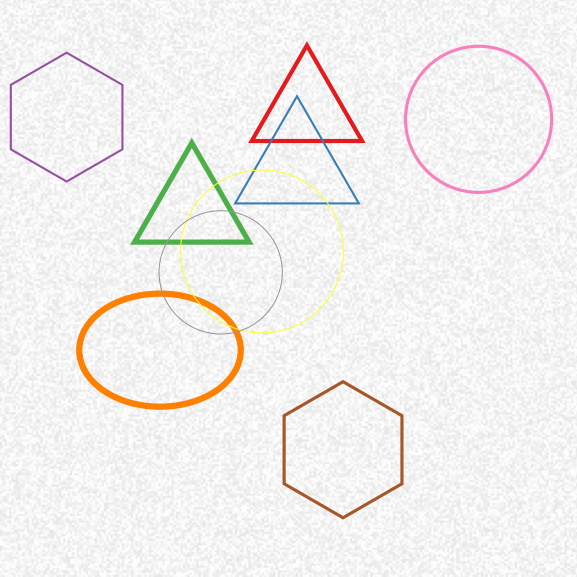[{"shape": "triangle", "thickness": 2, "radius": 0.55, "center": [0.531, 0.81]}, {"shape": "triangle", "thickness": 1, "radius": 0.62, "center": [0.514, 0.709]}, {"shape": "triangle", "thickness": 2.5, "radius": 0.57, "center": [0.332, 0.637]}, {"shape": "hexagon", "thickness": 1, "radius": 0.56, "center": [0.115, 0.796]}, {"shape": "oval", "thickness": 3, "radius": 0.7, "center": [0.277, 0.393]}, {"shape": "circle", "thickness": 0.5, "radius": 0.71, "center": [0.454, 0.564]}, {"shape": "hexagon", "thickness": 1.5, "radius": 0.59, "center": [0.594, 0.22]}, {"shape": "circle", "thickness": 1.5, "radius": 0.63, "center": [0.829, 0.793]}, {"shape": "circle", "thickness": 0.5, "radius": 0.53, "center": [0.382, 0.528]}]